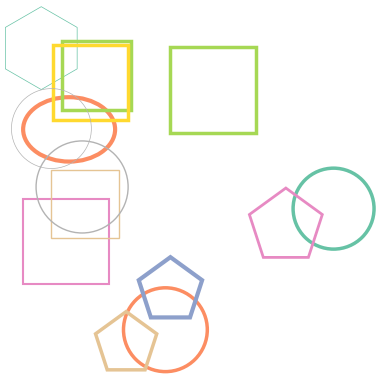[{"shape": "circle", "thickness": 2.5, "radius": 0.53, "center": [0.866, 0.458]}, {"shape": "hexagon", "thickness": 0.5, "radius": 0.54, "center": [0.107, 0.875]}, {"shape": "oval", "thickness": 3, "radius": 0.6, "center": [0.18, 0.664]}, {"shape": "circle", "thickness": 2.5, "radius": 0.54, "center": [0.43, 0.144]}, {"shape": "pentagon", "thickness": 3, "radius": 0.43, "center": [0.443, 0.246]}, {"shape": "square", "thickness": 1.5, "radius": 0.55, "center": [0.172, 0.373]}, {"shape": "pentagon", "thickness": 2, "radius": 0.5, "center": [0.742, 0.412]}, {"shape": "square", "thickness": 2.5, "radius": 0.45, "center": [0.25, 0.804]}, {"shape": "square", "thickness": 2.5, "radius": 0.56, "center": [0.553, 0.766]}, {"shape": "square", "thickness": 2.5, "radius": 0.49, "center": [0.234, 0.786]}, {"shape": "pentagon", "thickness": 2.5, "radius": 0.42, "center": [0.328, 0.107]}, {"shape": "square", "thickness": 1, "radius": 0.44, "center": [0.22, 0.469]}, {"shape": "circle", "thickness": 0.5, "radius": 0.52, "center": [0.134, 0.666]}, {"shape": "circle", "thickness": 1, "radius": 0.6, "center": [0.213, 0.514]}]